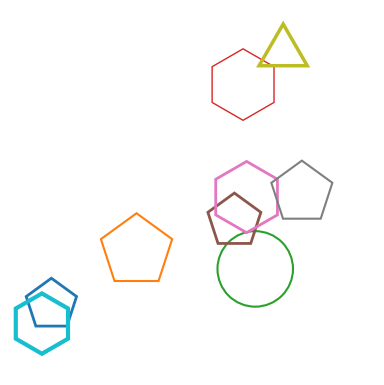[{"shape": "pentagon", "thickness": 2, "radius": 0.34, "center": [0.133, 0.209]}, {"shape": "pentagon", "thickness": 1.5, "radius": 0.49, "center": [0.355, 0.349]}, {"shape": "circle", "thickness": 1.5, "radius": 0.49, "center": [0.663, 0.302]}, {"shape": "hexagon", "thickness": 1, "radius": 0.46, "center": [0.631, 0.78]}, {"shape": "pentagon", "thickness": 2, "radius": 0.36, "center": [0.609, 0.426]}, {"shape": "hexagon", "thickness": 2, "radius": 0.46, "center": [0.641, 0.488]}, {"shape": "pentagon", "thickness": 1.5, "radius": 0.42, "center": [0.784, 0.499]}, {"shape": "triangle", "thickness": 2.5, "radius": 0.36, "center": [0.736, 0.865]}, {"shape": "hexagon", "thickness": 3, "radius": 0.39, "center": [0.109, 0.16]}]